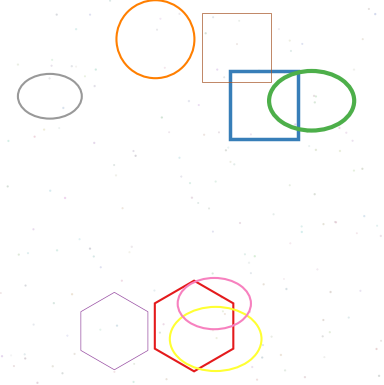[{"shape": "hexagon", "thickness": 1.5, "radius": 0.59, "center": [0.504, 0.153]}, {"shape": "square", "thickness": 2.5, "radius": 0.44, "center": [0.686, 0.728]}, {"shape": "oval", "thickness": 3, "radius": 0.55, "center": [0.809, 0.738]}, {"shape": "hexagon", "thickness": 0.5, "radius": 0.5, "center": [0.297, 0.14]}, {"shape": "circle", "thickness": 1.5, "radius": 0.51, "center": [0.404, 0.898]}, {"shape": "oval", "thickness": 1.5, "radius": 0.6, "center": [0.56, 0.12]}, {"shape": "square", "thickness": 0.5, "radius": 0.44, "center": [0.614, 0.876]}, {"shape": "oval", "thickness": 1.5, "radius": 0.48, "center": [0.557, 0.211]}, {"shape": "oval", "thickness": 1.5, "radius": 0.41, "center": [0.129, 0.75]}]